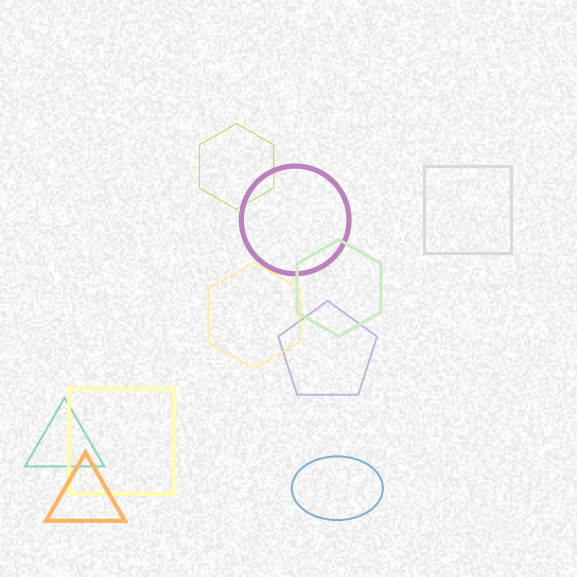[{"shape": "triangle", "thickness": 1, "radius": 0.4, "center": [0.112, 0.231]}, {"shape": "square", "thickness": 2, "radius": 0.45, "center": [0.21, 0.235]}, {"shape": "pentagon", "thickness": 1, "radius": 0.45, "center": [0.567, 0.388]}, {"shape": "oval", "thickness": 1, "radius": 0.39, "center": [0.584, 0.154]}, {"shape": "triangle", "thickness": 2, "radius": 0.39, "center": [0.148, 0.137]}, {"shape": "hexagon", "thickness": 0.5, "radius": 0.37, "center": [0.41, 0.711]}, {"shape": "square", "thickness": 1.5, "radius": 0.37, "center": [0.809, 0.636]}, {"shape": "circle", "thickness": 2.5, "radius": 0.47, "center": [0.511, 0.618]}, {"shape": "hexagon", "thickness": 1.5, "radius": 0.42, "center": [0.587, 0.5]}, {"shape": "hexagon", "thickness": 0.5, "radius": 0.46, "center": [0.44, 0.453]}]